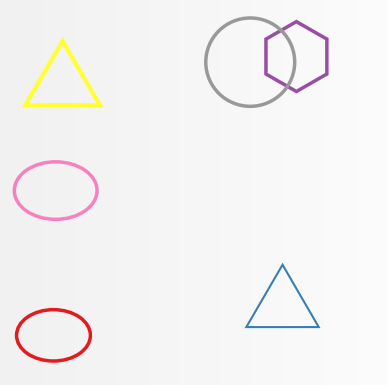[{"shape": "oval", "thickness": 2.5, "radius": 0.48, "center": [0.138, 0.129]}, {"shape": "triangle", "thickness": 1.5, "radius": 0.54, "center": [0.729, 0.204]}, {"shape": "hexagon", "thickness": 2.5, "radius": 0.45, "center": [0.765, 0.853]}, {"shape": "triangle", "thickness": 3, "radius": 0.56, "center": [0.162, 0.782]}, {"shape": "oval", "thickness": 2.5, "radius": 0.53, "center": [0.144, 0.505]}, {"shape": "circle", "thickness": 2.5, "radius": 0.57, "center": [0.646, 0.839]}]